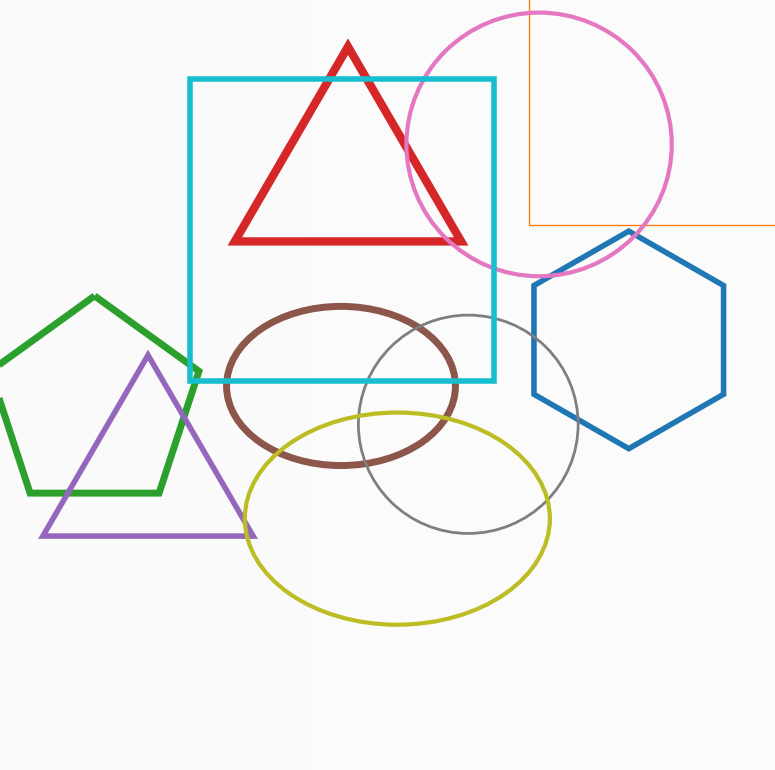[{"shape": "hexagon", "thickness": 2, "radius": 0.71, "center": [0.811, 0.559]}, {"shape": "square", "thickness": 0.5, "radius": 0.83, "center": [0.849, 0.874]}, {"shape": "pentagon", "thickness": 2.5, "radius": 0.71, "center": [0.122, 0.474]}, {"shape": "triangle", "thickness": 3, "radius": 0.84, "center": [0.449, 0.771]}, {"shape": "triangle", "thickness": 2, "radius": 0.78, "center": [0.191, 0.382]}, {"shape": "oval", "thickness": 2.5, "radius": 0.74, "center": [0.44, 0.499]}, {"shape": "circle", "thickness": 1.5, "radius": 0.86, "center": [0.696, 0.812]}, {"shape": "circle", "thickness": 1, "radius": 0.71, "center": [0.604, 0.449]}, {"shape": "oval", "thickness": 1.5, "radius": 0.98, "center": [0.513, 0.326]}, {"shape": "square", "thickness": 2, "radius": 0.98, "center": [0.441, 0.701]}]